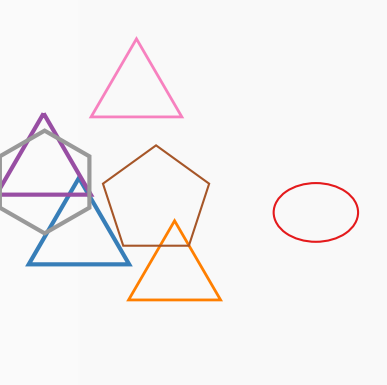[{"shape": "oval", "thickness": 1.5, "radius": 0.54, "center": [0.815, 0.448]}, {"shape": "triangle", "thickness": 3, "radius": 0.75, "center": [0.204, 0.388]}, {"shape": "triangle", "thickness": 3, "radius": 0.7, "center": [0.113, 0.565]}, {"shape": "triangle", "thickness": 2, "radius": 0.69, "center": [0.451, 0.289]}, {"shape": "pentagon", "thickness": 1.5, "radius": 0.72, "center": [0.403, 0.478]}, {"shape": "triangle", "thickness": 2, "radius": 0.68, "center": [0.352, 0.764]}, {"shape": "hexagon", "thickness": 3, "radius": 0.67, "center": [0.115, 0.527]}]